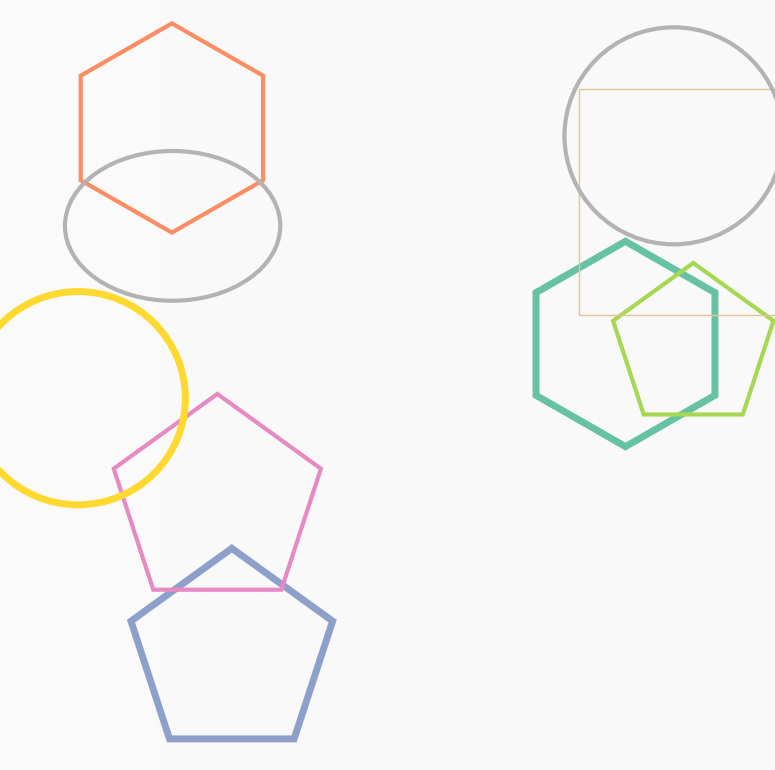[{"shape": "hexagon", "thickness": 2.5, "radius": 0.67, "center": [0.807, 0.553]}, {"shape": "hexagon", "thickness": 1.5, "radius": 0.68, "center": [0.222, 0.834]}, {"shape": "pentagon", "thickness": 2.5, "radius": 0.68, "center": [0.299, 0.151]}, {"shape": "pentagon", "thickness": 1.5, "radius": 0.7, "center": [0.28, 0.348]}, {"shape": "pentagon", "thickness": 1.5, "radius": 0.54, "center": [0.895, 0.55]}, {"shape": "circle", "thickness": 2.5, "radius": 0.69, "center": [0.101, 0.483]}, {"shape": "square", "thickness": 0.5, "radius": 0.73, "center": [0.894, 0.738]}, {"shape": "circle", "thickness": 1.5, "radius": 0.7, "center": [0.869, 0.824]}, {"shape": "oval", "thickness": 1.5, "radius": 0.69, "center": [0.223, 0.707]}]